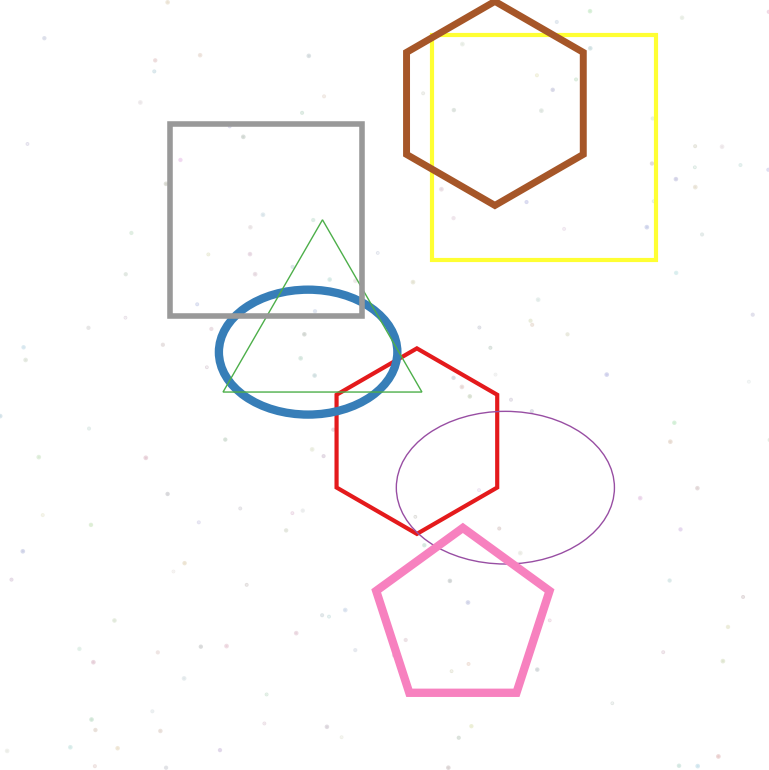[{"shape": "hexagon", "thickness": 1.5, "radius": 0.6, "center": [0.541, 0.427]}, {"shape": "oval", "thickness": 3, "radius": 0.58, "center": [0.4, 0.543]}, {"shape": "triangle", "thickness": 0.5, "radius": 0.75, "center": [0.419, 0.565]}, {"shape": "oval", "thickness": 0.5, "radius": 0.71, "center": [0.656, 0.367]}, {"shape": "square", "thickness": 1.5, "radius": 0.73, "center": [0.707, 0.808]}, {"shape": "hexagon", "thickness": 2.5, "radius": 0.66, "center": [0.643, 0.866]}, {"shape": "pentagon", "thickness": 3, "radius": 0.59, "center": [0.601, 0.196]}, {"shape": "square", "thickness": 2, "radius": 0.62, "center": [0.345, 0.714]}]